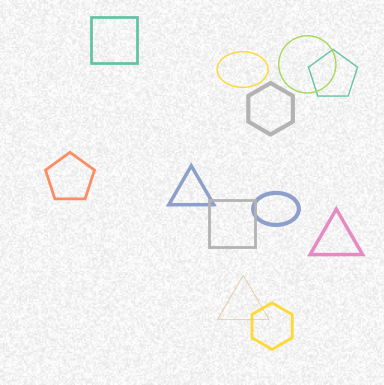[{"shape": "square", "thickness": 2, "radius": 0.3, "center": [0.296, 0.897]}, {"shape": "pentagon", "thickness": 1, "radius": 0.34, "center": [0.865, 0.805]}, {"shape": "pentagon", "thickness": 2, "radius": 0.33, "center": [0.182, 0.538]}, {"shape": "oval", "thickness": 3, "radius": 0.3, "center": [0.717, 0.457]}, {"shape": "triangle", "thickness": 2.5, "radius": 0.34, "center": [0.497, 0.502]}, {"shape": "triangle", "thickness": 2.5, "radius": 0.39, "center": [0.874, 0.378]}, {"shape": "circle", "thickness": 1, "radius": 0.37, "center": [0.798, 0.833]}, {"shape": "oval", "thickness": 1, "radius": 0.33, "center": [0.63, 0.819]}, {"shape": "hexagon", "thickness": 2, "radius": 0.3, "center": [0.707, 0.153]}, {"shape": "triangle", "thickness": 0.5, "radius": 0.39, "center": [0.632, 0.208]}, {"shape": "square", "thickness": 2, "radius": 0.3, "center": [0.603, 0.419]}, {"shape": "hexagon", "thickness": 3, "radius": 0.33, "center": [0.703, 0.717]}]